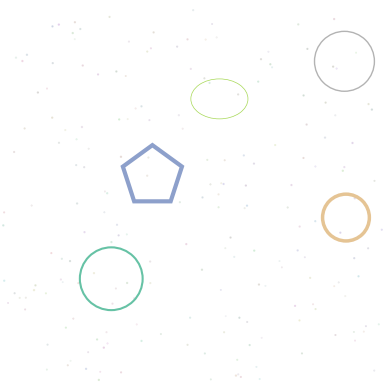[{"shape": "circle", "thickness": 1.5, "radius": 0.41, "center": [0.289, 0.276]}, {"shape": "pentagon", "thickness": 3, "radius": 0.4, "center": [0.396, 0.542]}, {"shape": "oval", "thickness": 0.5, "radius": 0.37, "center": [0.57, 0.743]}, {"shape": "circle", "thickness": 2.5, "radius": 0.3, "center": [0.899, 0.435]}, {"shape": "circle", "thickness": 1, "radius": 0.39, "center": [0.895, 0.841]}]